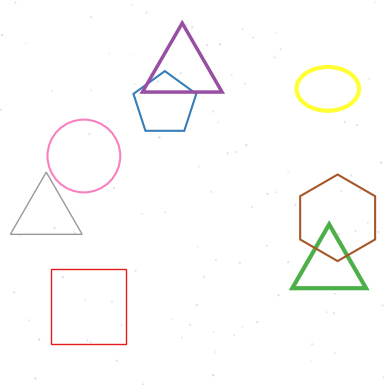[{"shape": "square", "thickness": 1, "radius": 0.49, "center": [0.231, 0.203]}, {"shape": "pentagon", "thickness": 1.5, "radius": 0.43, "center": [0.428, 0.73]}, {"shape": "triangle", "thickness": 3, "radius": 0.55, "center": [0.855, 0.307]}, {"shape": "triangle", "thickness": 2.5, "radius": 0.6, "center": [0.473, 0.821]}, {"shape": "oval", "thickness": 3, "radius": 0.41, "center": [0.851, 0.769]}, {"shape": "hexagon", "thickness": 1.5, "radius": 0.56, "center": [0.877, 0.434]}, {"shape": "circle", "thickness": 1.5, "radius": 0.47, "center": [0.218, 0.595]}, {"shape": "triangle", "thickness": 1, "radius": 0.54, "center": [0.12, 0.445]}]